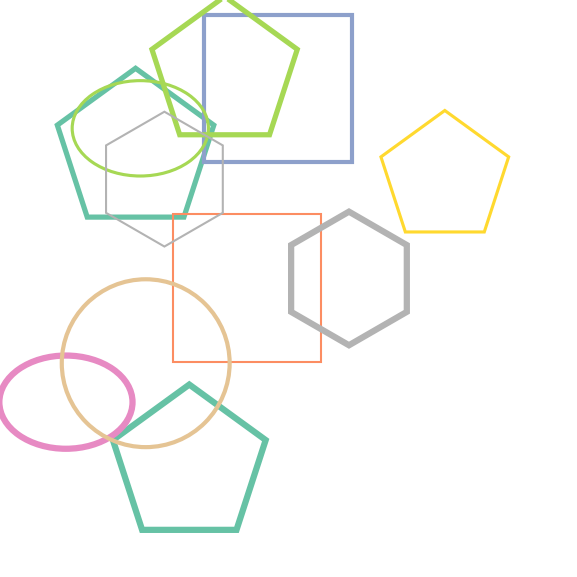[{"shape": "pentagon", "thickness": 2.5, "radius": 0.71, "center": [0.235, 0.738]}, {"shape": "pentagon", "thickness": 3, "radius": 0.7, "center": [0.328, 0.194]}, {"shape": "square", "thickness": 1, "radius": 0.64, "center": [0.427, 0.501]}, {"shape": "square", "thickness": 2, "radius": 0.64, "center": [0.481, 0.846]}, {"shape": "oval", "thickness": 3, "radius": 0.58, "center": [0.114, 0.303]}, {"shape": "oval", "thickness": 1.5, "radius": 0.59, "center": [0.243, 0.777]}, {"shape": "pentagon", "thickness": 2.5, "radius": 0.66, "center": [0.389, 0.873]}, {"shape": "pentagon", "thickness": 1.5, "radius": 0.58, "center": [0.77, 0.692]}, {"shape": "circle", "thickness": 2, "radius": 0.73, "center": [0.252, 0.37]}, {"shape": "hexagon", "thickness": 1, "radius": 0.58, "center": [0.285, 0.689]}, {"shape": "hexagon", "thickness": 3, "radius": 0.58, "center": [0.604, 0.517]}]